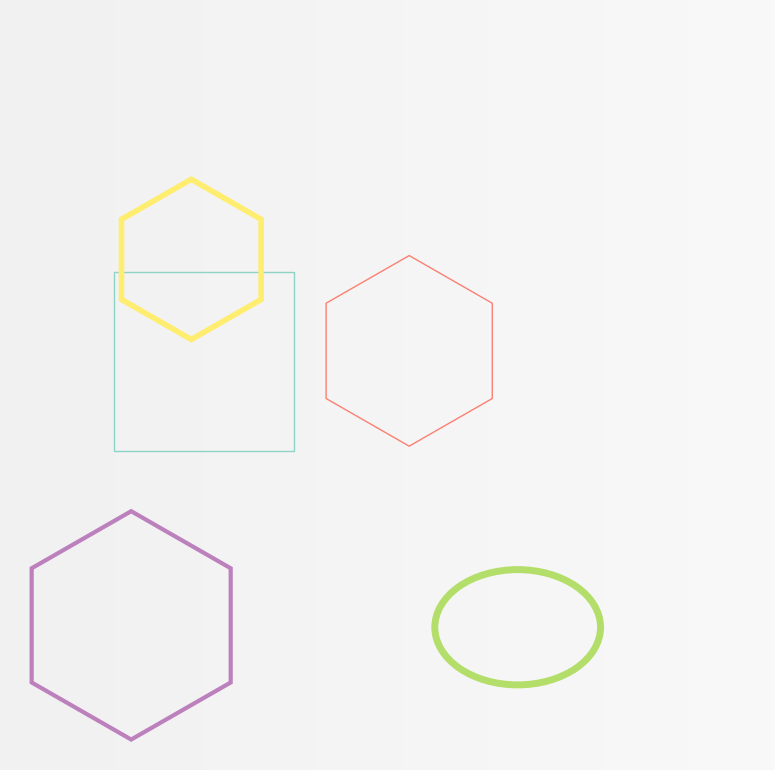[{"shape": "square", "thickness": 0.5, "radius": 0.58, "center": [0.263, 0.531]}, {"shape": "hexagon", "thickness": 0.5, "radius": 0.62, "center": [0.528, 0.544]}, {"shape": "oval", "thickness": 2.5, "radius": 0.53, "center": [0.668, 0.185]}, {"shape": "hexagon", "thickness": 1.5, "radius": 0.74, "center": [0.169, 0.188]}, {"shape": "hexagon", "thickness": 2, "radius": 0.52, "center": [0.247, 0.663]}]